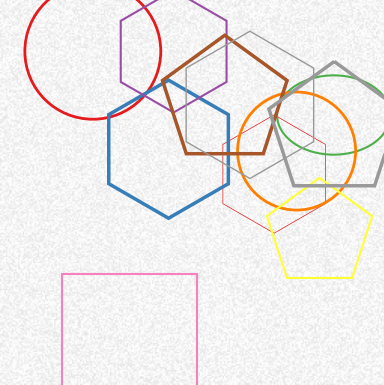[{"shape": "hexagon", "thickness": 0.5, "radius": 0.77, "center": [0.712, 0.548]}, {"shape": "circle", "thickness": 2, "radius": 0.88, "center": [0.241, 0.867]}, {"shape": "hexagon", "thickness": 2.5, "radius": 0.9, "center": [0.438, 0.613]}, {"shape": "oval", "thickness": 1.5, "radius": 0.74, "center": [0.867, 0.701]}, {"shape": "hexagon", "thickness": 1.5, "radius": 0.79, "center": [0.451, 0.867]}, {"shape": "circle", "thickness": 2, "radius": 0.77, "center": [0.77, 0.608]}, {"shape": "pentagon", "thickness": 1.5, "radius": 0.72, "center": [0.83, 0.394]}, {"shape": "pentagon", "thickness": 2.5, "radius": 0.85, "center": [0.584, 0.738]}, {"shape": "square", "thickness": 1.5, "radius": 0.88, "center": [0.337, 0.112]}, {"shape": "hexagon", "thickness": 1, "radius": 0.96, "center": [0.649, 0.728]}, {"shape": "pentagon", "thickness": 2.5, "radius": 0.89, "center": [0.868, 0.662]}]